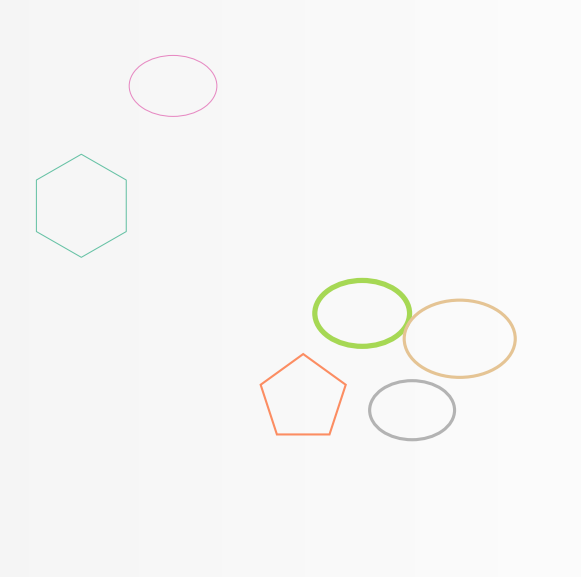[{"shape": "hexagon", "thickness": 0.5, "radius": 0.45, "center": [0.14, 0.643]}, {"shape": "pentagon", "thickness": 1, "radius": 0.38, "center": [0.522, 0.309]}, {"shape": "oval", "thickness": 0.5, "radius": 0.38, "center": [0.298, 0.85]}, {"shape": "oval", "thickness": 2.5, "radius": 0.41, "center": [0.623, 0.456]}, {"shape": "oval", "thickness": 1.5, "radius": 0.48, "center": [0.791, 0.413]}, {"shape": "oval", "thickness": 1.5, "radius": 0.37, "center": [0.709, 0.289]}]